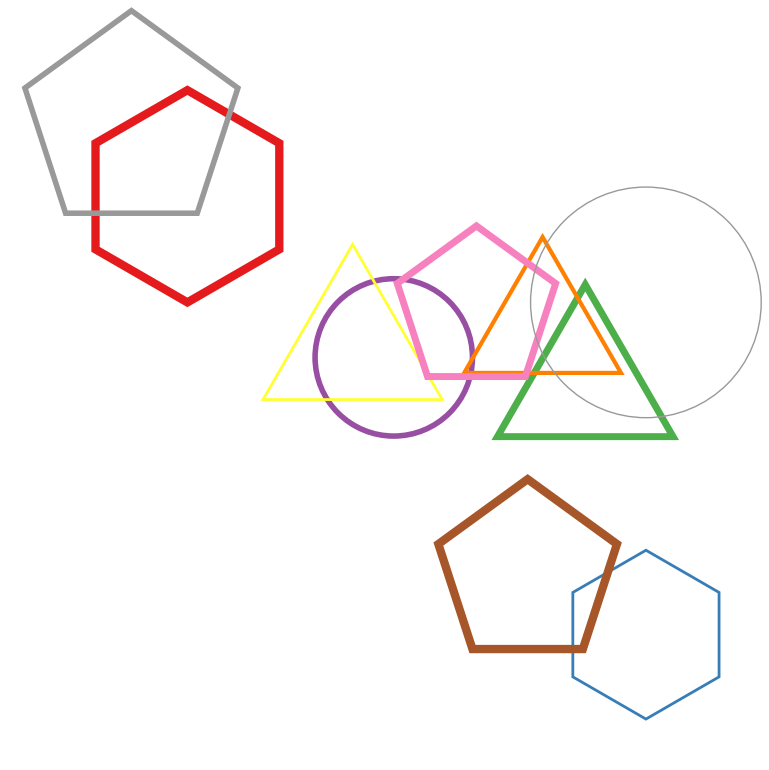[{"shape": "hexagon", "thickness": 3, "radius": 0.69, "center": [0.243, 0.745]}, {"shape": "hexagon", "thickness": 1, "radius": 0.55, "center": [0.839, 0.176]}, {"shape": "triangle", "thickness": 2.5, "radius": 0.66, "center": [0.76, 0.499]}, {"shape": "circle", "thickness": 2, "radius": 0.51, "center": [0.511, 0.536]}, {"shape": "triangle", "thickness": 1.5, "radius": 0.59, "center": [0.705, 0.574]}, {"shape": "triangle", "thickness": 1, "radius": 0.67, "center": [0.458, 0.548]}, {"shape": "pentagon", "thickness": 3, "radius": 0.61, "center": [0.685, 0.256]}, {"shape": "pentagon", "thickness": 2.5, "radius": 0.54, "center": [0.619, 0.598]}, {"shape": "circle", "thickness": 0.5, "radius": 0.75, "center": [0.839, 0.607]}, {"shape": "pentagon", "thickness": 2, "radius": 0.73, "center": [0.171, 0.841]}]